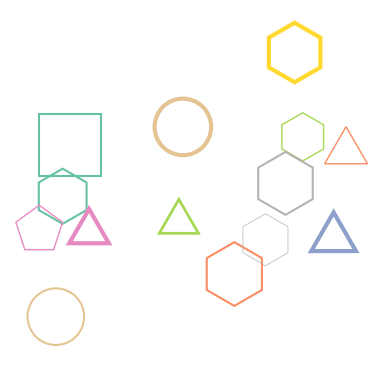[{"shape": "square", "thickness": 1.5, "radius": 0.4, "center": [0.181, 0.622]}, {"shape": "hexagon", "thickness": 1.5, "radius": 0.36, "center": [0.163, 0.49]}, {"shape": "triangle", "thickness": 1, "radius": 0.32, "center": [0.899, 0.607]}, {"shape": "hexagon", "thickness": 1.5, "radius": 0.41, "center": [0.609, 0.288]}, {"shape": "triangle", "thickness": 3, "radius": 0.34, "center": [0.867, 0.381]}, {"shape": "triangle", "thickness": 3, "radius": 0.3, "center": [0.231, 0.398]}, {"shape": "pentagon", "thickness": 1, "radius": 0.32, "center": [0.102, 0.403]}, {"shape": "hexagon", "thickness": 1, "radius": 0.31, "center": [0.786, 0.645]}, {"shape": "triangle", "thickness": 2, "radius": 0.29, "center": [0.465, 0.423]}, {"shape": "hexagon", "thickness": 3, "radius": 0.39, "center": [0.765, 0.864]}, {"shape": "circle", "thickness": 1.5, "radius": 0.37, "center": [0.145, 0.178]}, {"shape": "circle", "thickness": 3, "radius": 0.37, "center": [0.475, 0.67]}, {"shape": "hexagon", "thickness": 1.5, "radius": 0.41, "center": [0.742, 0.524]}, {"shape": "hexagon", "thickness": 0.5, "radius": 0.34, "center": [0.689, 0.377]}]